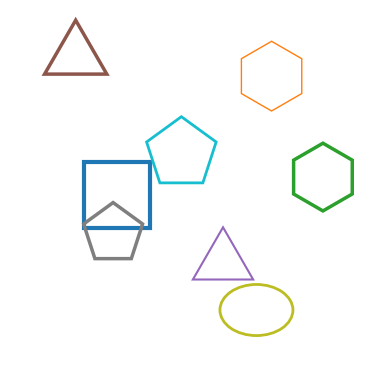[{"shape": "square", "thickness": 3, "radius": 0.43, "center": [0.304, 0.493]}, {"shape": "hexagon", "thickness": 1, "radius": 0.45, "center": [0.705, 0.802]}, {"shape": "hexagon", "thickness": 2.5, "radius": 0.44, "center": [0.839, 0.54]}, {"shape": "triangle", "thickness": 1.5, "radius": 0.45, "center": [0.579, 0.319]}, {"shape": "triangle", "thickness": 2.5, "radius": 0.47, "center": [0.197, 0.854]}, {"shape": "pentagon", "thickness": 2.5, "radius": 0.4, "center": [0.294, 0.393]}, {"shape": "oval", "thickness": 2, "radius": 0.47, "center": [0.666, 0.195]}, {"shape": "pentagon", "thickness": 2, "radius": 0.47, "center": [0.471, 0.602]}]